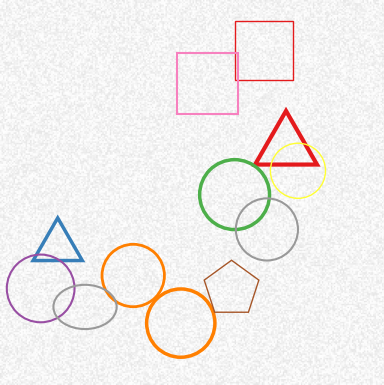[{"shape": "triangle", "thickness": 3, "radius": 0.46, "center": [0.743, 0.619]}, {"shape": "square", "thickness": 1, "radius": 0.38, "center": [0.686, 0.87]}, {"shape": "triangle", "thickness": 2.5, "radius": 0.37, "center": [0.15, 0.36]}, {"shape": "circle", "thickness": 2.5, "radius": 0.45, "center": [0.609, 0.495]}, {"shape": "circle", "thickness": 1.5, "radius": 0.44, "center": [0.106, 0.251]}, {"shape": "circle", "thickness": 2.5, "radius": 0.44, "center": [0.47, 0.161]}, {"shape": "circle", "thickness": 2, "radius": 0.41, "center": [0.346, 0.284]}, {"shape": "circle", "thickness": 1, "radius": 0.36, "center": [0.774, 0.556]}, {"shape": "pentagon", "thickness": 1, "radius": 0.37, "center": [0.601, 0.249]}, {"shape": "square", "thickness": 1.5, "radius": 0.39, "center": [0.539, 0.783]}, {"shape": "oval", "thickness": 1.5, "radius": 0.41, "center": [0.221, 0.203]}, {"shape": "circle", "thickness": 1.5, "radius": 0.4, "center": [0.693, 0.404]}]